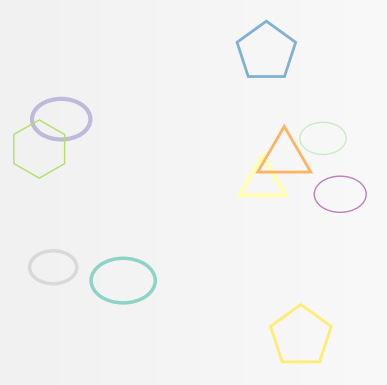[{"shape": "oval", "thickness": 2.5, "radius": 0.41, "center": [0.318, 0.271]}, {"shape": "triangle", "thickness": 3, "radius": 0.34, "center": [0.678, 0.527]}, {"shape": "oval", "thickness": 3, "radius": 0.38, "center": [0.158, 0.69]}, {"shape": "pentagon", "thickness": 2, "radius": 0.4, "center": [0.687, 0.866]}, {"shape": "triangle", "thickness": 2, "radius": 0.4, "center": [0.734, 0.593]}, {"shape": "hexagon", "thickness": 1, "radius": 0.38, "center": [0.101, 0.613]}, {"shape": "oval", "thickness": 2.5, "radius": 0.31, "center": [0.137, 0.306]}, {"shape": "oval", "thickness": 1, "radius": 0.34, "center": [0.878, 0.495]}, {"shape": "oval", "thickness": 1, "radius": 0.3, "center": [0.834, 0.641]}, {"shape": "pentagon", "thickness": 2, "radius": 0.41, "center": [0.776, 0.127]}]